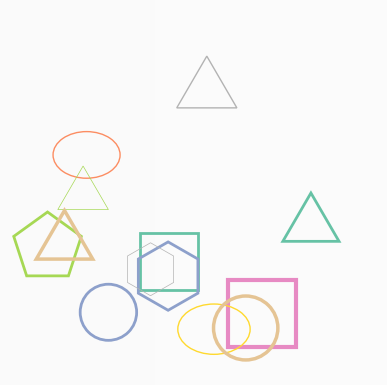[{"shape": "triangle", "thickness": 2, "radius": 0.42, "center": [0.802, 0.415]}, {"shape": "square", "thickness": 2, "radius": 0.37, "center": [0.436, 0.321]}, {"shape": "oval", "thickness": 1, "radius": 0.43, "center": [0.223, 0.598]}, {"shape": "circle", "thickness": 2, "radius": 0.36, "center": [0.28, 0.189]}, {"shape": "hexagon", "thickness": 2, "radius": 0.44, "center": [0.434, 0.283]}, {"shape": "square", "thickness": 3, "radius": 0.44, "center": [0.676, 0.185]}, {"shape": "pentagon", "thickness": 2, "radius": 0.46, "center": [0.123, 0.358]}, {"shape": "triangle", "thickness": 0.5, "radius": 0.38, "center": [0.214, 0.493]}, {"shape": "oval", "thickness": 1, "radius": 0.47, "center": [0.552, 0.145]}, {"shape": "triangle", "thickness": 2.5, "radius": 0.42, "center": [0.166, 0.369]}, {"shape": "circle", "thickness": 2.5, "radius": 0.42, "center": [0.634, 0.148]}, {"shape": "hexagon", "thickness": 0.5, "radius": 0.34, "center": [0.388, 0.301]}, {"shape": "triangle", "thickness": 1, "radius": 0.45, "center": [0.534, 0.765]}]